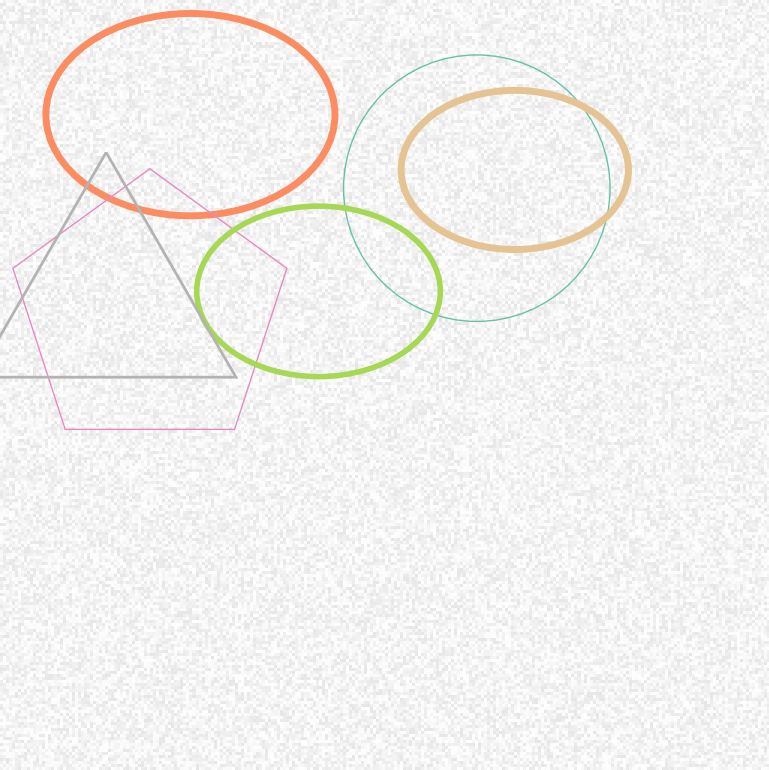[{"shape": "circle", "thickness": 0.5, "radius": 0.87, "center": [0.619, 0.756]}, {"shape": "oval", "thickness": 2.5, "radius": 0.94, "center": [0.247, 0.851]}, {"shape": "pentagon", "thickness": 0.5, "radius": 0.94, "center": [0.195, 0.594]}, {"shape": "oval", "thickness": 2, "radius": 0.79, "center": [0.414, 0.622]}, {"shape": "oval", "thickness": 2.5, "radius": 0.74, "center": [0.669, 0.779]}, {"shape": "triangle", "thickness": 1, "radius": 0.97, "center": [0.138, 0.607]}]